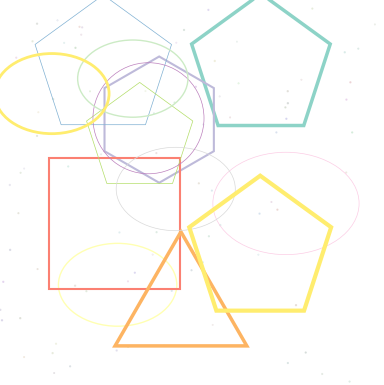[{"shape": "pentagon", "thickness": 2.5, "radius": 0.95, "center": [0.678, 0.827]}, {"shape": "oval", "thickness": 1, "radius": 0.77, "center": [0.305, 0.26]}, {"shape": "hexagon", "thickness": 1.5, "radius": 0.82, "center": [0.413, 0.689]}, {"shape": "square", "thickness": 1.5, "radius": 0.85, "center": [0.297, 0.419]}, {"shape": "pentagon", "thickness": 0.5, "radius": 0.93, "center": [0.268, 0.827]}, {"shape": "triangle", "thickness": 2.5, "radius": 0.99, "center": [0.47, 0.2]}, {"shape": "pentagon", "thickness": 0.5, "radius": 0.73, "center": [0.363, 0.641]}, {"shape": "oval", "thickness": 0.5, "radius": 0.95, "center": [0.743, 0.472]}, {"shape": "oval", "thickness": 0.5, "radius": 0.77, "center": [0.456, 0.509]}, {"shape": "circle", "thickness": 0.5, "radius": 0.72, "center": [0.386, 0.693]}, {"shape": "oval", "thickness": 1, "radius": 0.72, "center": [0.345, 0.796]}, {"shape": "pentagon", "thickness": 3, "radius": 0.97, "center": [0.676, 0.35]}, {"shape": "oval", "thickness": 2, "radius": 0.74, "center": [0.135, 0.757]}]